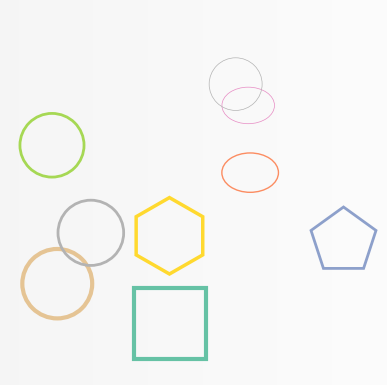[{"shape": "square", "thickness": 3, "radius": 0.46, "center": [0.439, 0.16]}, {"shape": "oval", "thickness": 1, "radius": 0.37, "center": [0.646, 0.552]}, {"shape": "pentagon", "thickness": 2, "radius": 0.44, "center": [0.886, 0.374]}, {"shape": "oval", "thickness": 0.5, "radius": 0.34, "center": [0.641, 0.726]}, {"shape": "circle", "thickness": 2, "radius": 0.41, "center": [0.134, 0.623]}, {"shape": "hexagon", "thickness": 2.5, "radius": 0.5, "center": [0.437, 0.388]}, {"shape": "circle", "thickness": 3, "radius": 0.45, "center": [0.148, 0.263]}, {"shape": "circle", "thickness": 0.5, "radius": 0.34, "center": [0.608, 0.782]}, {"shape": "circle", "thickness": 2, "radius": 0.42, "center": [0.234, 0.395]}]